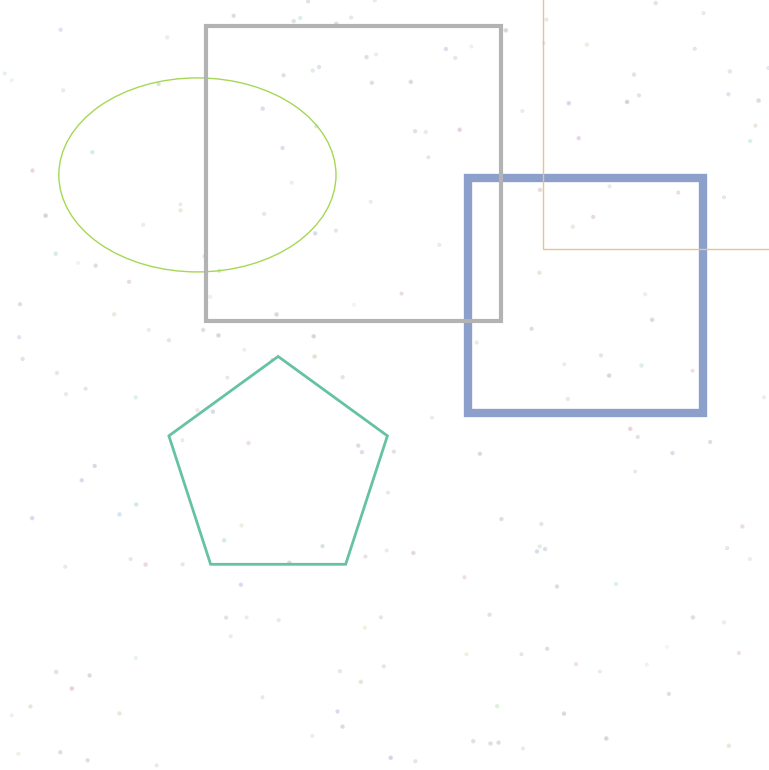[{"shape": "pentagon", "thickness": 1, "radius": 0.75, "center": [0.361, 0.388]}, {"shape": "square", "thickness": 3, "radius": 0.76, "center": [0.761, 0.617]}, {"shape": "oval", "thickness": 0.5, "radius": 0.9, "center": [0.256, 0.773]}, {"shape": "square", "thickness": 0.5, "radius": 0.97, "center": [0.899, 0.87]}, {"shape": "square", "thickness": 1.5, "radius": 0.96, "center": [0.459, 0.775]}]